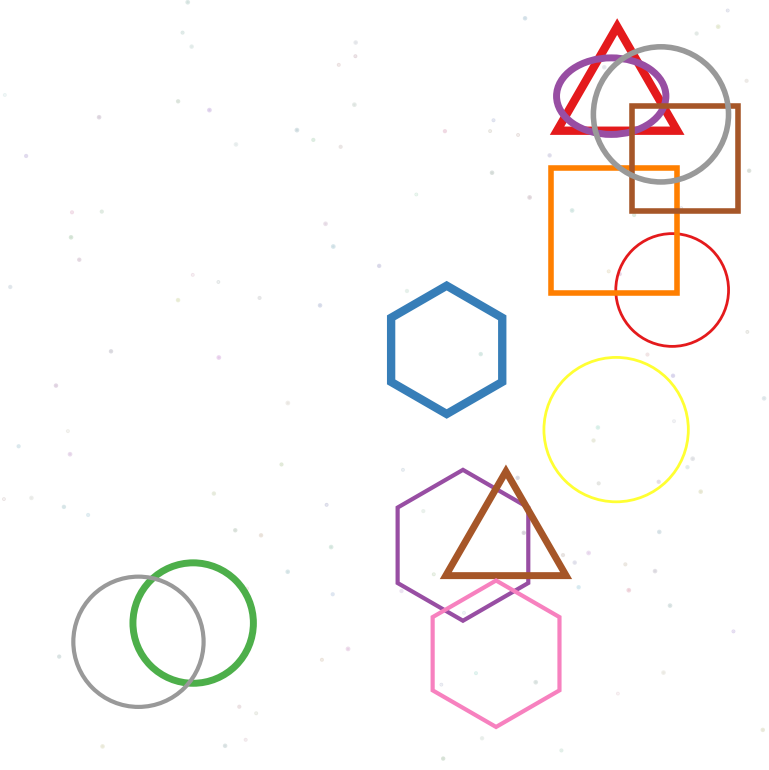[{"shape": "circle", "thickness": 1, "radius": 0.37, "center": [0.873, 0.623]}, {"shape": "triangle", "thickness": 3, "radius": 0.45, "center": [0.802, 0.875]}, {"shape": "hexagon", "thickness": 3, "radius": 0.42, "center": [0.58, 0.546]}, {"shape": "circle", "thickness": 2.5, "radius": 0.39, "center": [0.251, 0.191]}, {"shape": "oval", "thickness": 2.5, "radius": 0.36, "center": [0.794, 0.875]}, {"shape": "hexagon", "thickness": 1.5, "radius": 0.49, "center": [0.601, 0.292]}, {"shape": "square", "thickness": 2, "radius": 0.41, "center": [0.797, 0.701]}, {"shape": "circle", "thickness": 1, "radius": 0.47, "center": [0.8, 0.442]}, {"shape": "square", "thickness": 2, "radius": 0.34, "center": [0.89, 0.794]}, {"shape": "triangle", "thickness": 2.5, "radius": 0.45, "center": [0.657, 0.298]}, {"shape": "hexagon", "thickness": 1.5, "radius": 0.48, "center": [0.644, 0.151]}, {"shape": "circle", "thickness": 1.5, "radius": 0.42, "center": [0.18, 0.167]}, {"shape": "circle", "thickness": 2, "radius": 0.44, "center": [0.858, 0.851]}]